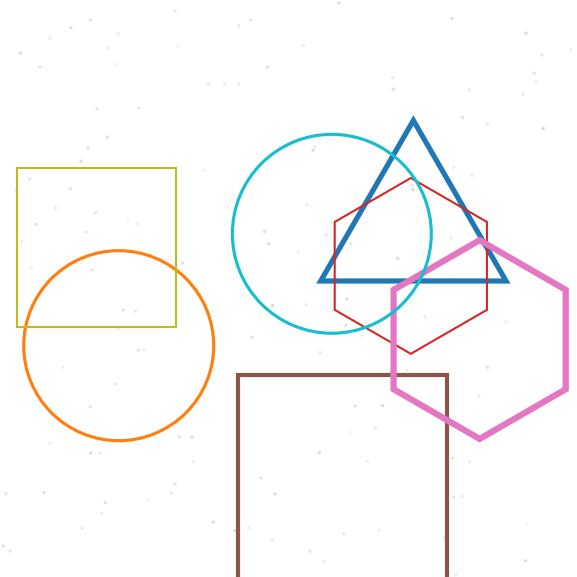[{"shape": "triangle", "thickness": 2.5, "radius": 0.93, "center": [0.716, 0.605]}, {"shape": "circle", "thickness": 1.5, "radius": 0.82, "center": [0.206, 0.401]}, {"shape": "hexagon", "thickness": 1, "radius": 0.76, "center": [0.711, 0.539]}, {"shape": "square", "thickness": 2, "radius": 0.9, "center": [0.593, 0.169]}, {"shape": "hexagon", "thickness": 3, "radius": 0.86, "center": [0.831, 0.411]}, {"shape": "square", "thickness": 1, "radius": 0.69, "center": [0.167, 0.571]}, {"shape": "circle", "thickness": 1.5, "radius": 0.86, "center": [0.575, 0.594]}]